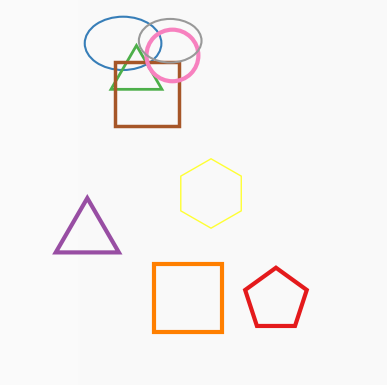[{"shape": "pentagon", "thickness": 3, "radius": 0.42, "center": [0.712, 0.221]}, {"shape": "oval", "thickness": 1.5, "radius": 0.49, "center": [0.318, 0.887]}, {"shape": "triangle", "thickness": 2, "radius": 0.38, "center": [0.352, 0.806]}, {"shape": "triangle", "thickness": 3, "radius": 0.47, "center": [0.225, 0.391]}, {"shape": "square", "thickness": 3, "radius": 0.44, "center": [0.485, 0.226]}, {"shape": "hexagon", "thickness": 1, "radius": 0.45, "center": [0.545, 0.497]}, {"shape": "square", "thickness": 2.5, "radius": 0.42, "center": [0.379, 0.755]}, {"shape": "circle", "thickness": 3, "radius": 0.33, "center": [0.445, 0.856]}, {"shape": "oval", "thickness": 1.5, "radius": 0.4, "center": [0.439, 0.894]}]